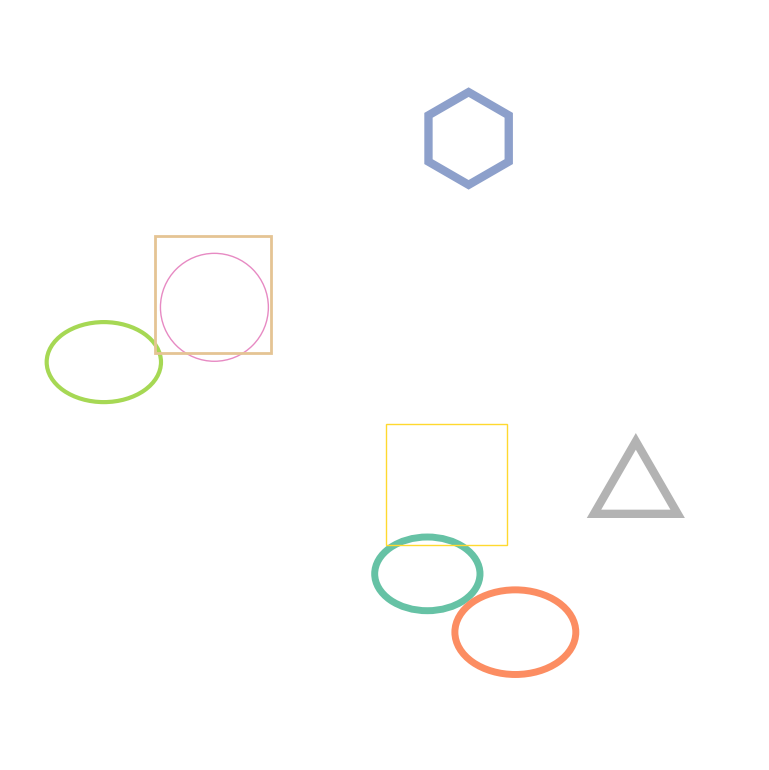[{"shape": "oval", "thickness": 2.5, "radius": 0.34, "center": [0.555, 0.255]}, {"shape": "oval", "thickness": 2.5, "radius": 0.39, "center": [0.669, 0.179]}, {"shape": "hexagon", "thickness": 3, "radius": 0.3, "center": [0.609, 0.82]}, {"shape": "circle", "thickness": 0.5, "radius": 0.35, "center": [0.278, 0.601]}, {"shape": "oval", "thickness": 1.5, "radius": 0.37, "center": [0.135, 0.53]}, {"shape": "square", "thickness": 0.5, "radius": 0.39, "center": [0.58, 0.37]}, {"shape": "square", "thickness": 1, "radius": 0.38, "center": [0.277, 0.618]}, {"shape": "triangle", "thickness": 3, "radius": 0.31, "center": [0.826, 0.364]}]